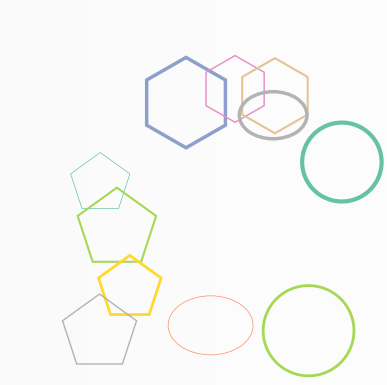[{"shape": "circle", "thickness": 3, "radius": 0.51, "center": [0.882, 0.579]}, {"shape": "pentagon", "thickness": 0.5, "radius": 0.4, "center": [0.259, 0.524]}, {"shape": "oval", "thickness": 0.5, "radius": 0.55, "center": [0.543, 0.155]}, {"shape": "hexagon", "thickness": 2.5, "radius": 0.59, "center": [0.48, 0.734]}, {"shape": "hexagon", "thickness": 1, "radius": 0.43, "center": [0.607, 0.769]}, {"shape": "pentagon", "thickness": 1.5, "radius": 0.53, "center": [0.302, 0.406]}, {"shape": "circle", "thickness": 2, "radius": 0.59, "center": [0.796, 0.141]}, {"shape": "pentagon", "thickness": 2, "radius": 0.42, "center": [0.335, 0.252]}, {"shape": "hexagon", "thickness": 1.5, "radius": 0.49, "center": [0.709, 0.751]}, {"shape": "pentagon", "thickness": 1, "radius": 0.5, "center": [0.257, 0.136]}, {"shape": "oval", "thickness": 2.5, "radius": 0.44, "center": [0.705, 0.701]}]